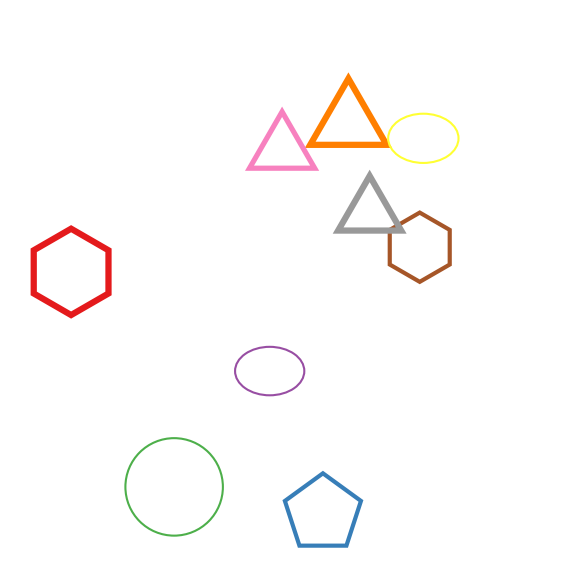[{"shape": "hexagon", "thickness": 3, "radius": 0.37, "center": [0.123, 0.528]}, {"shape": "pentagon", "thickness": 2, "radius": 0.35, "center": [0.559, 0.11]}, {"shape": "circle", "thickness": 1, "radius": 0.42, "center": [0.302, 0.156]}, {"shape": "oval", "thickness": 1, "radius": 0.3, "center": [0.467, 0.357]}, {"shape": "triangle", "thickness": 3, "radius": 0.38, "center": [0.603, 0.787]}, {"shape": "oval", "thickness": 1, "radius": 0.3, "center": [0.733, 0.76]}, {"shape": "hexagon", "thickness": 2, "radius": 0.3, "center": [0.727, 0.571]}, {"shape": "triangle", "thickness": 2.5, "radius": 0.33, "center": [0.488, 0.74]}, {"shape": "triangle", "thickness": 3, "radius": 0.32, "center": [0.64, 0.631]}]